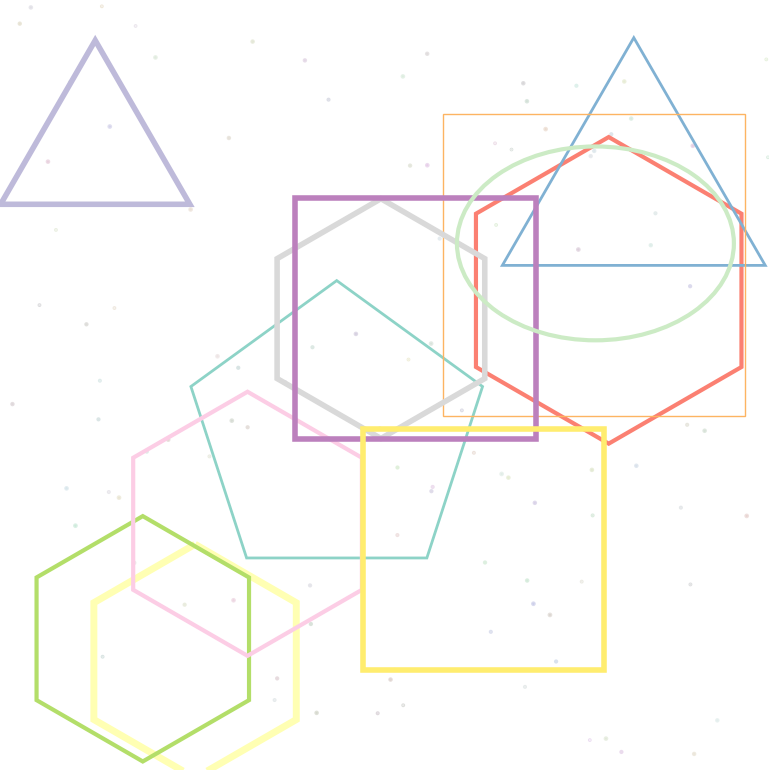[{"shape": "pentagon", "thickness": 1, "radius": 1.0, "center": [0.437, 0.436]}, {"shape": "hexagon", "thickness": 2.5, "radius": 0.76, "center": [0.253, 0.141]}, {"shape": "triangle", "thickness": 2, "radius": 0.71, "center": [0.124, 0.806]}, {"shape": "hexagon", "thickness": 1.5, "radius": 1.0, "center": [0.791, 0.623]}, {"shape": "triangle", "thickness": 1, "radius": 0.99, "center": [0.823, 0.754]}, {"shape": "square", "thickness": 0.5, "radius": 0.98, "center": [0.771, 0.656]}, {"shape": "hexagon", "thickness": 1.5, "radius": 0.8, "center": [0.185, 0.17]}, {"shape": "hexagon", "thickness": 1.5, "radius": 0.86, "center": [0.321, 0.32]}, {"shape": "hexagon", "thickness": 2, "radius": 0.78, "center": [0.495, 0.586]}, {"shape": "square", "thickness": 2, "radius": 0.78, "center": [0.54, 0.586]}, {"shape": "oval", "thickness": 1.5, "radius": 0.9, "center": [0.773, 0.684]}, {"shape": "square", "thickness": 2, "radius": 0.78, "center": [0.628, 0.286]}]